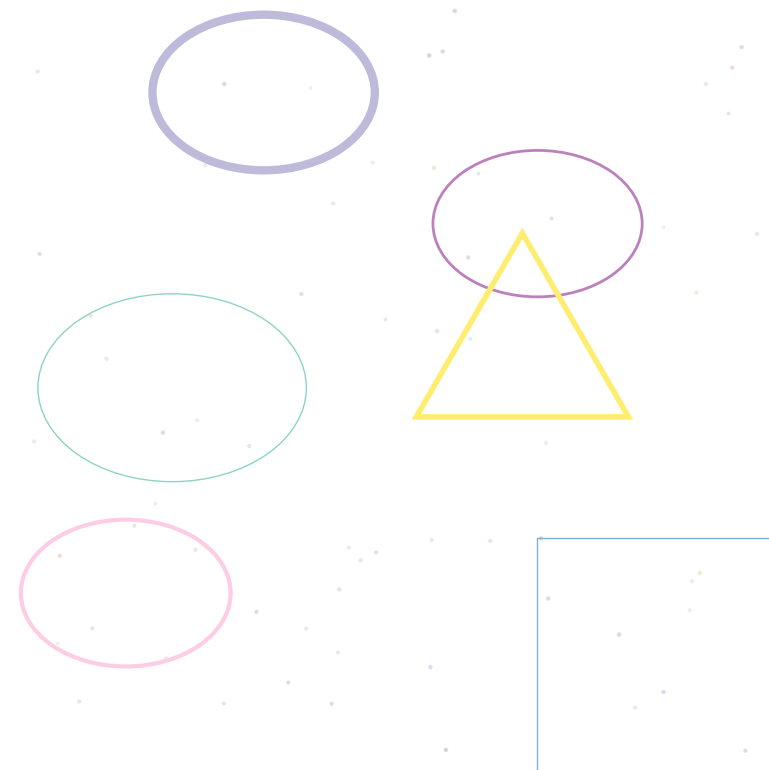[{"shape": "oval", "thickness": 0.5, "radius": 0.87, "center": [0.224, 0.496]}, {"shape": "oval", "thickness": 3, "radius": 0.72, "center": [0.342, 0.88]}, {"shape": "square", "thickness": 0.5, "radius": 0.78, "center": [0.853, 0.145]}, {"shape": "oval", "thickness": 1.5, "radius": 0.68, "center": [0.163, 0.23]}, {"shape": "oval", "thickness": 1, "radius": 0.68, "center": [0.698, 0.71]}, {"shape": "triangle", "thickness": 2, "radius": 0.8, "center": [0.678, 0.538]}]